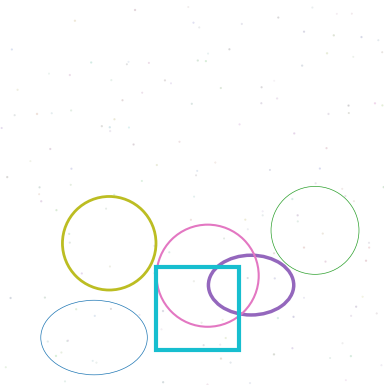[{"shape": "oval", "thickness": 0.5, "radius": 0.69, "center": [0.244, 0.123]}, {"shape": "circle", "thickness": 0.5, "radius": 0.57, "center": [0.818, 0.402]}, {"shape": "oval", "thickness": 2.5, "radius": 0.55, "center": [0.652, 0.259]}, {"shape": "circle", "thickness": 1.5, "radius": 0.66, "center": [0.539, 0.284]}, {"shape": "circle", "thickness": 2, "radius": 0.61, "center": [0.284, 0.368]}, {"shape": "square", "thickness": 3, "radius": 0.54, "center": [0.513, 0.199]}]